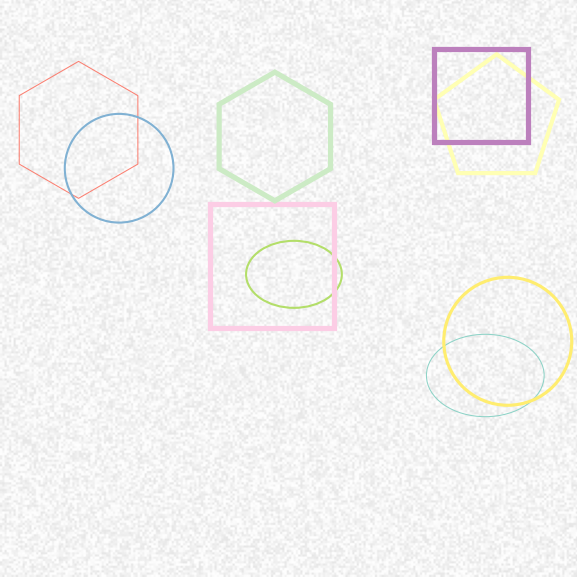[{"shape": "oval", "thickness": 0.5, "radius": 0.51, "center": [0.84, 0.349]}, {"shape": "pentagon", "thickness": 2, "radius": 0.57, "center": [0.86, 0.791]}, {"shape": "hexagon", "thickness": 0.5, "radius": 0.59, "center": [0.136, 0.774]}, {"shape": "circle", "thickness": 1, "radius": 0.47, "center": [0.206, 0.708]}, {"shape": "oval", "thickness": 1, "radius": 0.41, "center": [0.509, 0.524]}, {"shape": "square", "thickness": 2.5, "radius": 0.54, "center": [0.472, 0.539]}, {"shape": "square", "thickness": 2.5, "radius": 0.41, "center": [0.833, 0.834]}, {"shape": "hexagon", "thickness": 2.5, "radius": 0.56, "center": [0.476, 0.763]}, {"shape": "circle", "thickness": 1.5, "radius": 0.55, "center": [0.879, 0.408]}]